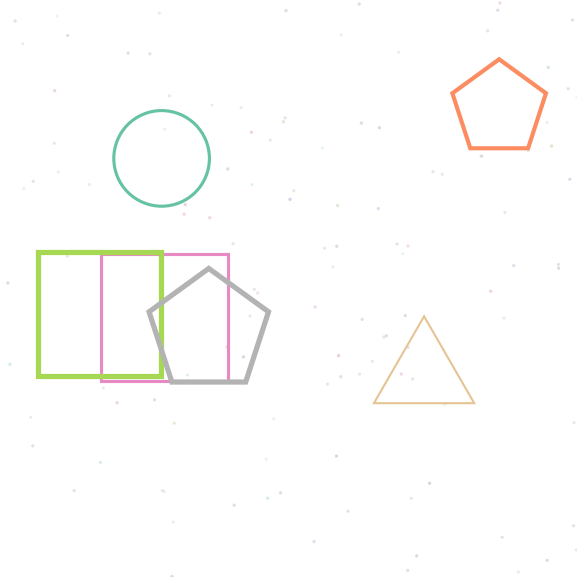[{"shape": "circle", "thickness": 1.5, "radius": 0.41, "center": [0.28, 0.725]}, {"shape": "pentagon", "thickness": 2, "radius": 0.43, "center": [0.864, 0.811]}, {"shape": "square", "thickness": 1.5, "radius": 0.55, "center": [0.285, 0.449]}, {"shape": "square", "thickness": 2.5, "radius": 0.53, "center": [0.172, 0.456]}, {"shape": "triangle", "thickness": 1, "radius": 0.5, "center": [0.734, 0.351]}, {"shape": "pentagon", "thickness": 2.5, "radius": 0.54, "center": [0.362, 0.426]}]